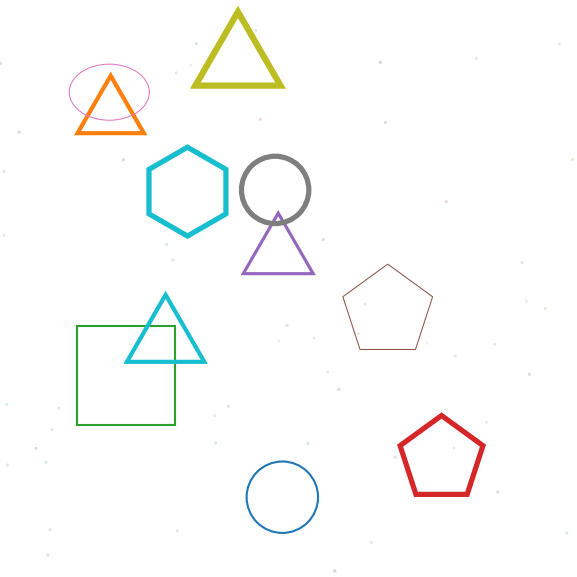[{"shape": "circle", "thickness": 1, "radius": 0.31, "center": [0.489, 0.138]}, {"shape": "triangle", "thickness": 2, "radius": 0.33, "center": [0.192, 0.802]}, {"shape": "square", "thickness": 1, "radius": 0.43, "center": [0.218, 0.349]}, {"shape": "pentagon", "thickness": 2.5, "radius": 0.38, "center": [0.765, 0.204]}, {"shape": "triangle", "thickness": 1.5, "radius": 0.35, "center": [0.482, 0.56]}, {"shape": "pentagon", "thickness": 0.5, "radius": 0.41, "center": [0.671, 0.46]}, {"shape": "oval", "thickness": 0.5, "radius": 0.35, "center": [0.189, 0.839]}, {"shape": "circle", "thickness": 2.5, "radius": 0.29, "center": [0.476, 0.67]}, {"shape": "triangle", "thickness": 3, "radius": 0.43, "center": [0.412, 0.893]}, {"shape": "hexagon", "thickness": 2.5, "radius": 0.38, "center": [0.325, 0.667]}, {"shape": "triangle", "thickness": 2, "radius": 0.39, "center": [0.287, 0.411]}]